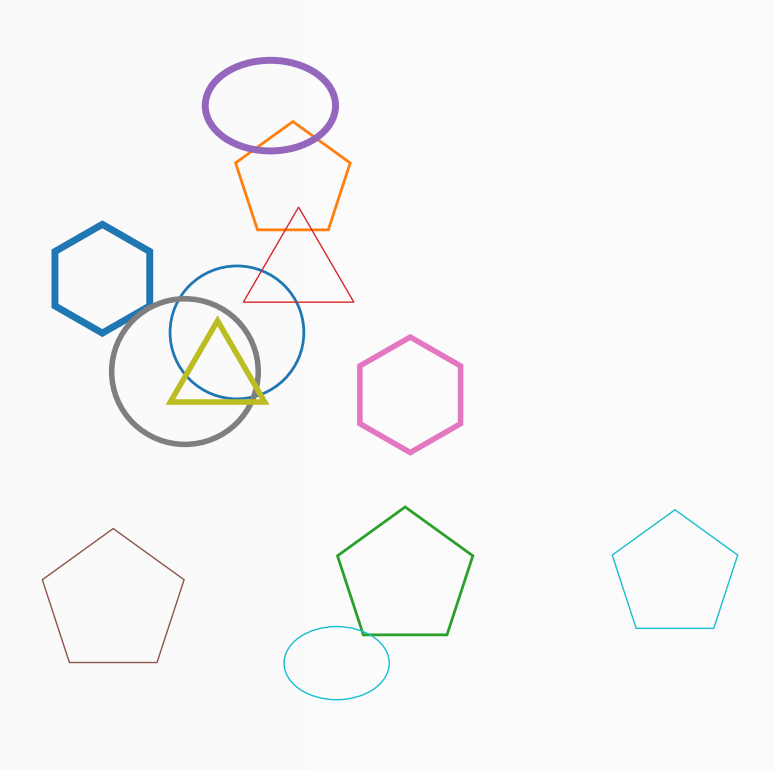[{"shape": "hexagon", "thickness": 2.5, "radius": 0.35, "center": [0.132, 0.638]}, {"shape": "circle", "thickness": 1, "radius": 0.43, "center": [0.306, 0.568]}, {"shape": "pentagon", "thickness": 1, "radius": 0.39, "center": [0.378, 0.764]}, {"shape": "pentagon", "thickness": 1, "radius": 0.46, "center": [0.523, 0.25]}, {"shape": "triangle", "thickness": 0.5, "radius": 0.41, "center": [0.385, 0.649]}, {"shape": "oval", "thickness": 2.5, "radius": 0.42, "center": [0.349, 0.863]}, {"shape": "pentagon", "thickness": 0.5, "radius": 0.48, "center": [0.146, 0.217]}, {"shape": "hexagon", "thickness": 2, "radius": 0.38, "center": [0.529, 0.487]}, {"shape": "circle", "thickness": 2, "radius": 0.47, "center": [0.239, 0.517]}, {"shape": "triangle", "thickness": 2, "radius": 0.35, "center": [0.281, 0.513]}, {"shape": "oval", "thickness": 0.5, "radius": 0.34, "center": [0.434, 0.139]}, {"shape": "pentagon", "thickness": 0.5, "radius": 0.43, "center": [0.871, 0.253]}]